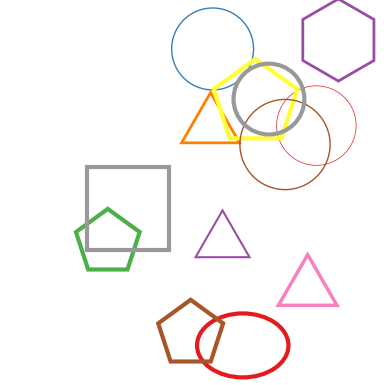[{"shape": "circle", "thickness": 0.5, "radius": 0.52, "center": [0.822, 0.674]}, {"shape": "oval", "thickness": 3, "radius": 0.59, "center": [0.631, 0.103]}, {"shape": "circle", "thickness": 1, "radius": 0.53, "center": [0.552, 0.873]}, {"shape": "pentagon", "thickness": 3, "radius": 0.43, "center": [0.28, 0.37]}, {"shape": "hexagon", "thickness": 2, "radius": 0.53, "center": [0.879, 0.896]}, {"shape": "triangle", "thickness": 1.5, "radius": 0.4, "center": [0.578, 0.372]}, {"shape": "triangle", "thickness": 2, "radius": 0.43, "center": [0.547, 0.673]}, {"shape": "pentagon", "thickness": 3, "radius": 0.57, "center": [0.664, 0.733]}, {"shape": "circle", "thickness": 1, "radius": 0.59, "center": [0.74, 0.625]}, {"shape": "pentagon", "thickness": 3, "radius": 0.44, "center": [0.495, 0.133]}, {"shape": "triangle", "thickness": 2.5, "radius": 0.44, "center": [0.799, 0.251]}, {"shape": "circle", "thickness": 3, "radius": 0.46, "center": [0.699, 0.743]}, {"shape": "square", "thickness": 3, "radius": 0.53, "center": [0.332, 0.458]}]